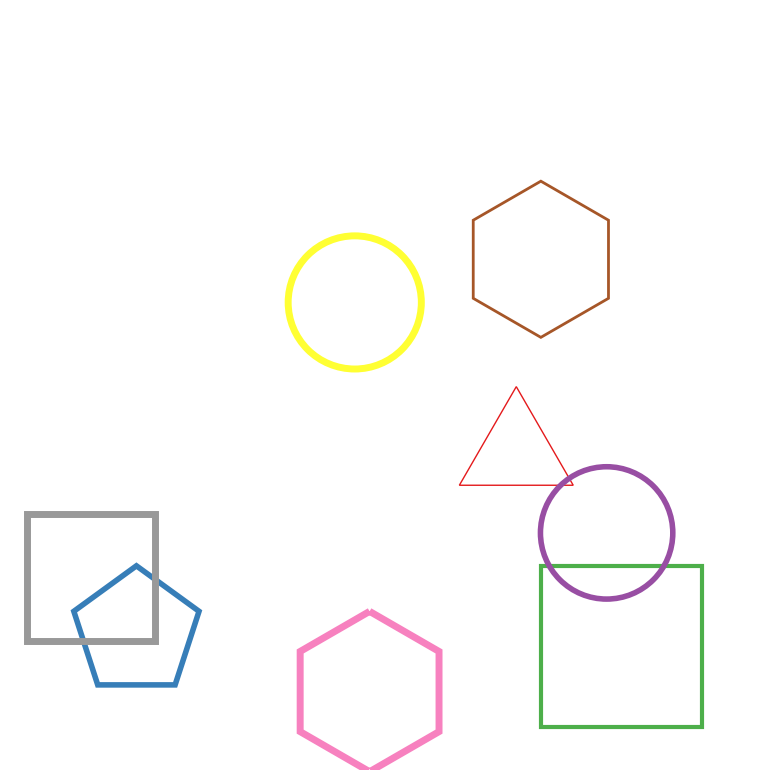[{"shape": "triangle", "thickness": 0.5, "radius": 0.43, "center": [0.671, 0.412]}, {"shape": "pentagon", "thickness": 2, "radius": 0.43, "center": [0.177, 0.18]}, {"shape": "square", "thickness": 1.5, "radius": 0.52, "center": [0.807, 0.16]}, {"shape": "circle", "thickness": 2, "radius": 0.43, "center": [0.788, 0.308]}, {"shape": "circle", "thickness": 2.5, "radius": 0.43, "center": [0.461, 0.607]}, {"shape": "hexagon", "thickness": 1, "radius": 0.51, "center": [0.702, 0.663]}, {"shape": "hexagon", "thickness": 2.5, "radius": 0.52, "center": [0.48, 0.102]}, {"shape": "square", "thickness": 2.5, "radius": 0.41, "center": [0.118, 0.25]}]